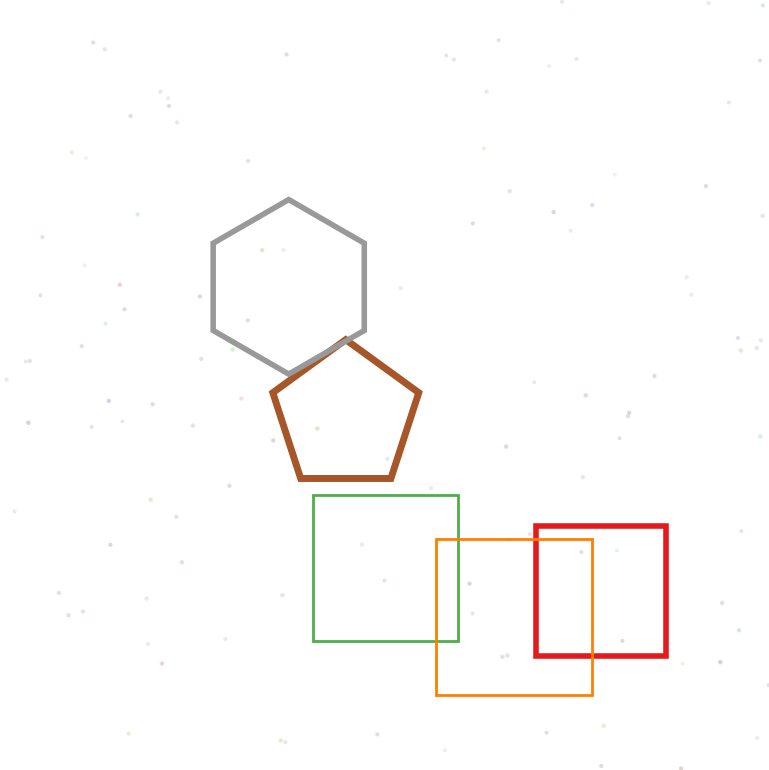[{"shape": "square", "thickness": 2, "radius": 0.42, "center": [0.781, 0.233]}, {"shape": "square", "thickness": 1, "radius": 0.47, "center": [0.501, 0.262]}, {"shape": "square", "thickness": 1, "radius": 0.51, "center": [0.668, 0.198]}, {"shape": "pentagon", "thickness": 2.5, "radius": 0.5, "center": [0.449, 0.459]}, {"shape": "hexagon", "thickness": 2, "radius": 0.57, "center": [0.375, 0.627]}]